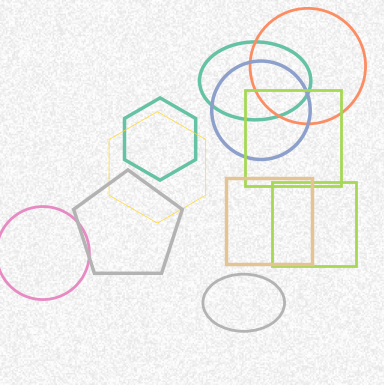[{"shape": "oval", "thickness": 2.5, "radius": 0.72, "center": [0.663, 0.79]}, {"shape": "hexagon", "thickness": 2.5, "radius": 0.53, "center": [0.416, 0.639]}, {"shape": "circle", "thickness": 2, "radius": 0.75, "center": [0.799, 0.828]}, {"shape": "circle", "thickness": 2.5, "radius": 0.64, "center": [0.678, 0.714]}, {"shape": "circle", "thickness": 2, "radius": 0.6, "center": [0.111, 0.343]}, {"shape": "square", "thickness": 2, "radius": 0.62, "center": [0.761, 0.641]}, {"shape": "square", "thickness": 2, "radius": 0.55, "center": [0.815, 0.419]}, {"shape": "hexagon", "thickness": 0.5, "radius": 0.72, "center": [0.409, 0.565]}, {"shape": "square", "thickness": 2.5, "radius": 0.56, "center": [0.698, 0.426]}, {"shape": "pentagon", "thickness": 2.5, "radius": 0.74, "center": [0.332, 0.41]}, {"shape": "oval", "thickness": 2, "radius": 0.53, "center": [0.633, 0.214]}]